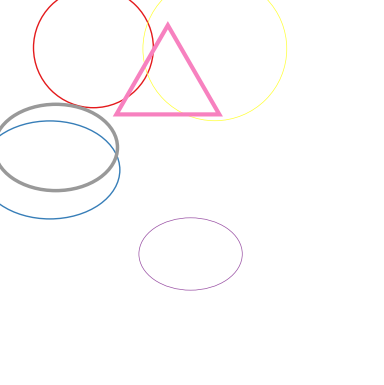[{"shape": "circle", "thickness": 1, "radius": 0.78, "center": [0.243, 0.876]}, {"shape": "oval", "thickness": 1, "radius": 0.91, "center": [0.13, 0.559]}, {"shape": "oval", "thickness": 0.5, "radius": 0.67, "center": [0.495, 0.34]}, {"shape": "circle", "thickness": 0.5, "radius": 0.93, "center": [0.558, 0.873]}, {"shape": "triangle", "thickness": 3, "radius": 0.77, "center": [0.436, 0.78]}, {"shape": "oval", "thickness": 2.5, "radius": 0.8, "center": [0.145, 0.617]}]